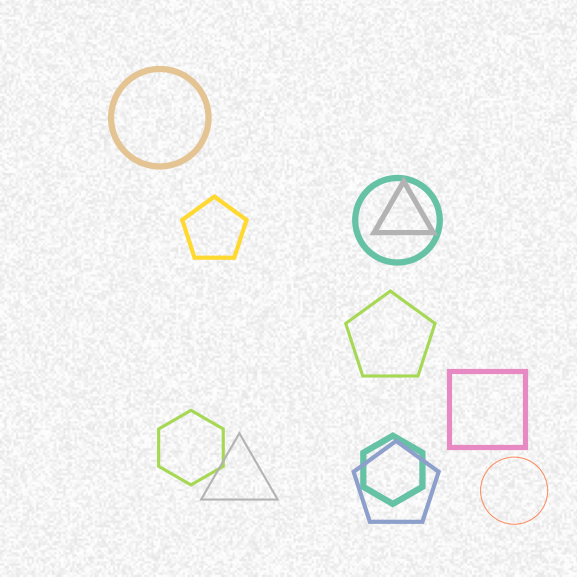[{"shape": "circle", "thickness": 3, "radius": 0.37, "center": [0.688, 0.618]}, {"shape": "hexagon", "thickness": 3, "radius": 0.3, "center": [0.68, 0.186]}, {"shape": "circle", "thickness": 0.5, "radius": 0.29, "center": [0.89, 0.149]}, {"shape": "pentagon", "thickness": 2, "radius": 0.39, "center": [0.686, 0.158]}, {"shape": "square", "thickness": 2.5, "radius": 0.33, "center": [0.843, 0.291]}, {"shape": "hexagon", "thickness": 1.5, "radius": 0.32, "center": [0.331, 0.224]}, {"shape": "pentagon", "thickness": 1.5, "radius": 0.41, "center": [0.676, 0.414]}, {"shape": "pentagon", "thickness": 2, "radius": 0.29, "center": [0.371, 0.6]}, {"shape": "circle", "thickness": 3, "radius": 0.42, "center": [0.277, 0.795]}, {"shape": "triangle", "thickness": 2.5, "radius": 0.3, "center": [0.699, 0.626]}, {"shape": "triangle", "thickness": 1, "radius": 0.38, "center": [0.414, 0.172]}]